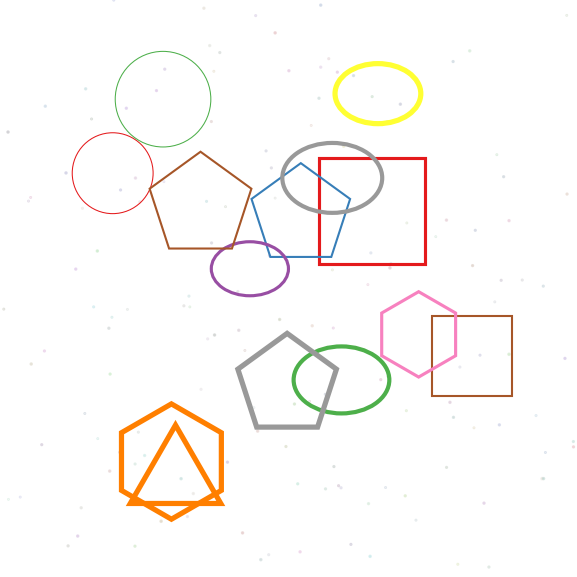[{"shape": "circle", "thickness": 0.5, "radius": 0.35, "center": [0.195, 0.699]}, {"shape": "square", "thickness": 1.5, "radius": 0.46, "center": [0.644, 0.634]}, {"shape": "pentagon", "thickness": 1, "radius": 0.45, "center": [0.521, 0.627]}, {"shape": "circle", "thickness": 0.5, "radius": 0.41, "center": [0.282, 0.827]}, {"shape": "oval", "thickness": 2, "radius": 0.41, "center": [0.591, 0.341]}, {"shape": "oval", "thickness": 1.5, "radius": 0.33, "center": [0.433, 0.534]}, {"shape": "hexagon", "thickness": 2.5, "radius": 0.5, "center": [0.297, 0.2]}, {"shape": "triangle", "thickness": 2.5, "radius": 0.45, "center": [0.304, 0.173]}, {"shape": "oval", "thickness": 2.5, "radius": 0.37, "center": [0.654, 0.837]}, {"shape": "square", "thickness": 1, "radius": 0.35, "center": [0.817, 0.383]}, {"shape": "pentagon", "thickness": 1, "radius": 0.46, "center": [0.347, 0.644]}, {"shape": "hexagon", "thickness": 1.5, "radius": 0.37, "center": [0.725, 0.42]}, {"shape": "oval", "thickness": 2, "radius": 0.43, "center": [0.575, 0.691]}, {"shape": "pentagon", "thickness": 2.5, "radius": 0.45, "center": [0.497, 0.332]}]